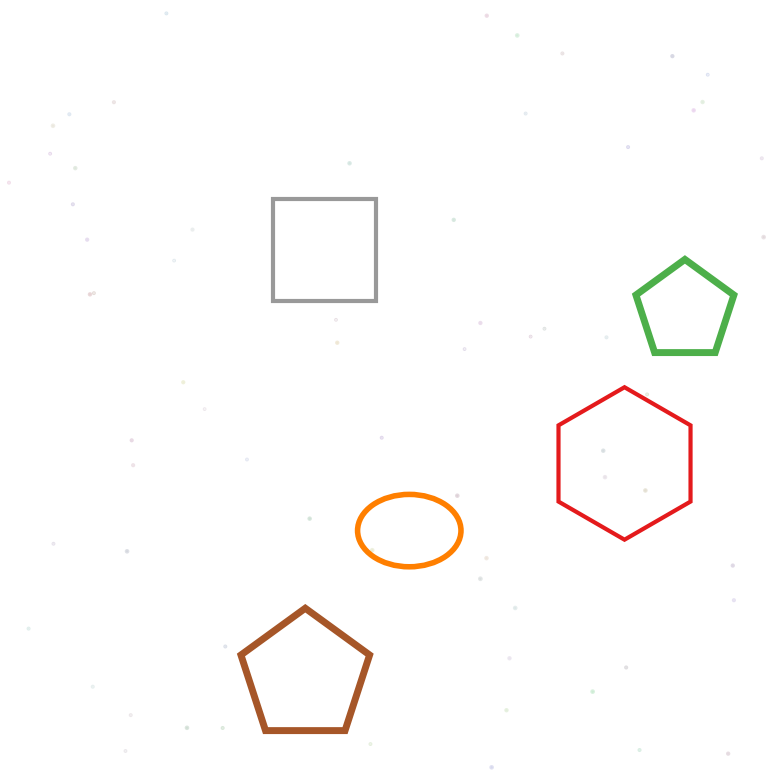[{"shape": "hexagon", "thickness": 1.5, "radius": 0.49, "center": [0.811, 0.398]}, {"shape": "pentagon", "thickness": 2.5, "radius": 0.33, "center": [0.889, 0.596]}, {"shape": "oval", "thickness": 2, "radius": 0.34, "center": [0.532, 0.311]}, {"shape": "pentagon", "thickness": 2.5, "radius": 0.44, "center": [0.396, 0.122]}, {"shape": "square", "thickness": 1.5, "radius": 0.33, "center": [0.421, 0.675]}]